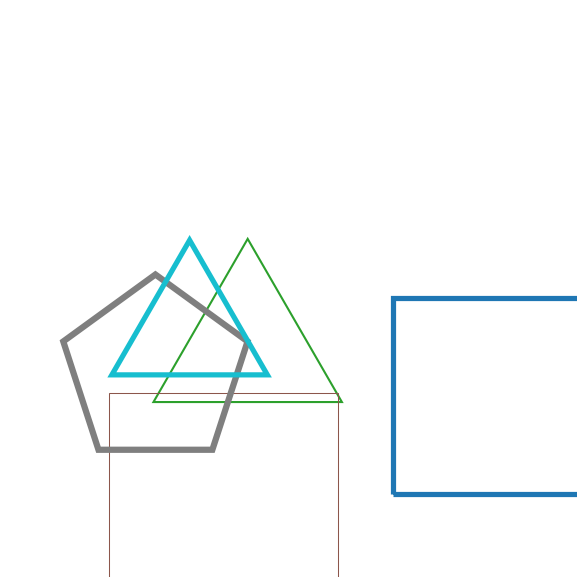[{"shape": "square", "thickness": 2.5, "radius": 0.85, "center": [0.851, 0.313]}, {"shape": "triangle", "thickness": 1, "radius": 0.94, "center": [0.429, 0.397]}, {"shape": "square", "thickness": 0.5, "radius": 0.99, "center": [0.387, 0.12]}, {"shape": "pentagon", "thickness": 3, "radius": 0.84, "center": [0.269, 0.356]}, {"shape": "triangle", "thickness": 2.5, "radius": 0.78, "center": [0.328, 0.428]}]